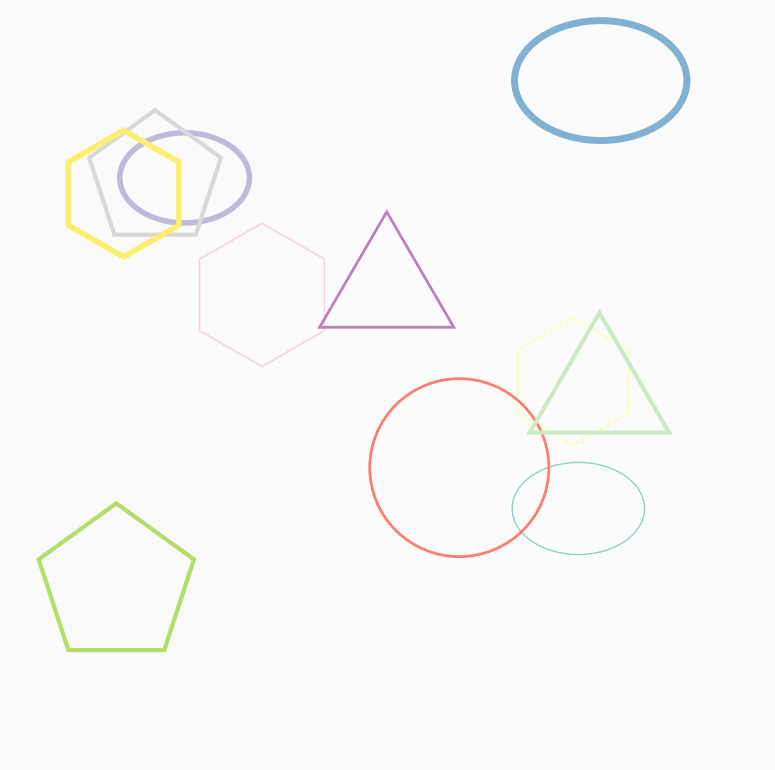[{"shape": "oval", "thickness": 0.5, "radius": 0.43, "center": [0.746, 0.34]}, {"shape": "hexagon", "thickness": 0.5, "radius": 0.41, "center": [0.74, 0.504]}, {"shape": "oval", "thickness": 2, "radius": 0.42, "center": [0.238, 0.769]}, {"shape": "circle", "thickness": 1, "radius": 0.58, "center": [0.593, 0.393]}, {"shape": "oval", "thickness": 2.5, "radius": 0.56, "center": [0.775, 0.895]}, {"shape": "pentagon", "thickness": 1.5, "radius": 0.53, "center": [0.15, 0.241]}, {"shape": "hexagon", "thickness": 0.5, "radius": 0.46, "center": [0.338, 0.617]}, {"shape": "pentagon", "thickness": 1.5, "radius": 0.45, "center": [0.2, 0.768]}, {"shape": "triangle", "thickness": 1, "radius": 0.5, "center": [0.499, 0.625]}, {"shape": "triangle", "thickness": 1.5, "radius": 0.52, "center": [0.774, 0.49]}, {"shape": "hexagon", "thickness": 2, "radius": 0.41, "center": [0.159, 0.749]}]